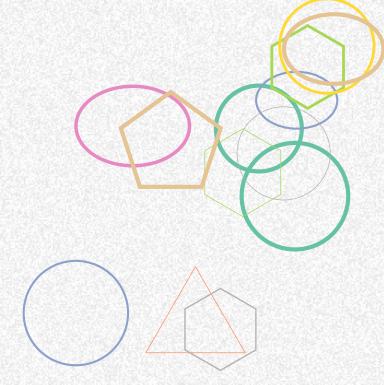[{"shape": "circle", "thickness": 3, "radius": 0.56, "center": [0.672, 0.666]}, {"shape": "circle", "thickness": 3, "radius": 0.69, "center": [0.766, 0.49]}, {"shape": "triangle", "thickness": 0.5, "radius": 0.75, "center": [0.508, 0.158]}, {"shape": "oval", "thickness": 1.5, "radius": 0.53, "center": [0.771, 0.74]}, {"shape": "circle", "thickness": 1.5, "radius": 0.68, "center": [0.197, 0.187]}, {"shape": "oval", "thickness": 2.5, "radius": 0.74, "center": [0.345, 0.673]}, {"shape": "hexagon", "thickness": 0.5, "radius": 0.57, "center": [0.631, 0.551]}, {"shape": "hexagon", "thickness": 2, "radius": 0.54, "center": [0.799, 0.826]}, {"shape": "circle", "thickness": 2, "radius": 0.61, "center": [0.849, 0.88]}, {"shape": "oval", "thickness": 3, "radius": 0.65, "center": [0.867, 0.873]}, {"shape": "pentagon", "thickness": 3, "radius": 0.68, "center": [0.444, 0.625]}, {"shape": "hexagon", "thickness": 1, "radius": 0.53, "center": [0.573, 0.144]}, {"shape": "circle", "thickness": 0.5, "radius": 0.61, "center": [0.737, 0.602]}]